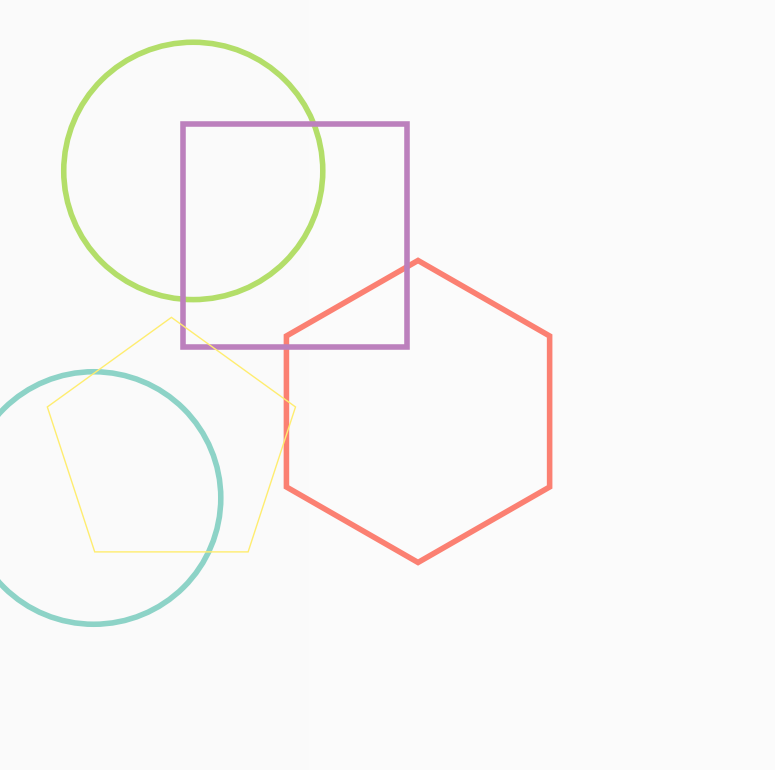[{"shape": "circle", "thickness": 2, "radius": 0.82, "center": [0.121, 0.353]}, {"shape": "hexagon", "thickness": 2, "radius": 0.98, "center": [0.539, 0.466]}, {"shape": "circle", "thickness": 2, "radius": 0.84, "center": [0.249, 0.778]}, {"shape": "square", "thickness": 2, "radius": 0.72, "center": [0.381, 0.695]}, {"shape": "pentagon", "thickness": 0.5, "radius": 0.84, "center": [0.221, 0.419]}]